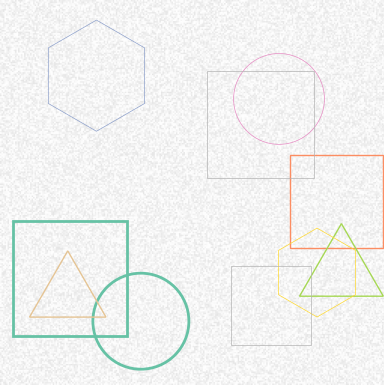[{"shape": "circle", "thickness": 2, "radius": 0.62, "center": [0.366, 0.166]}, {"shape": "square", "thickness": 2, "radius": 0.74, "center": [0.181, 0.277]}, {"shape": "square", "thickness": 1, "radius": 0.6, "center": [0.874, 0.476]}, {"shape": "hexagon", "thickness": 0.5, "radius": 0.72, "center": [0.251, 0.803]}, {"shape": "circle", "thickness": 0.5, "radius": 0.59, "center": [0.725, 0.743]}, {"shape": "triangle", "thickness": 1, "radius": 0.63, "center": [0.887, 0.293]}, {"shape": "hexagon", "thickness": 0.5, "radius": 0.58, "center": [0.824, 0.292]}, {"shape": "triangle", "thickness": 1, "radius": 0.57, "center": [0.176, 0.234]}, {"shape": "square", "thickness": 0.5, "radius": 0.7, "center": [0.676, 0.677]}, {"shape": "square", "thickness": 0.5, "radius": 0.52, "center": [0.704, 0.207]}]